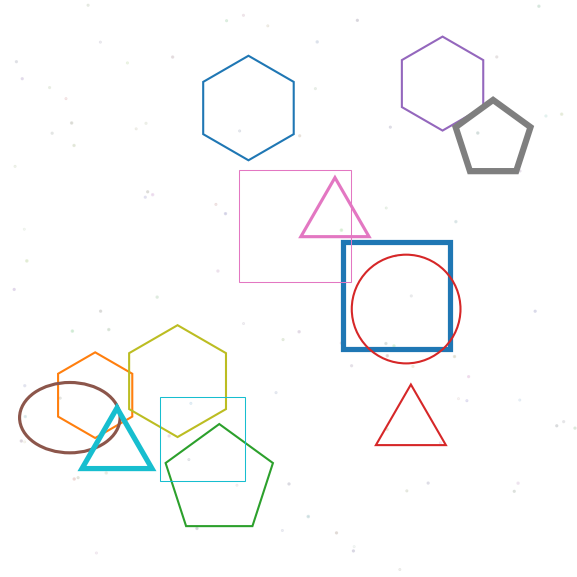[{"shape": "hexagon", "thickness": 1, "radius": 0.45, "center": [0.43, 0.812]}, {"shape": "square", "thickness": 2.5, "radius": 0.46, "center": [0.686, 0.487]}, {"shape": "hexagon", "thickness": 1, "radius": 0.37, "center": [0.165, 0.315]}, {"shape": "pentagon", "thickness": 1, "radius": 0.49, "center": [0.38, 0.167]}, {"shape": "circle", "thickness": 1, "radius": 0.47, "center": [0.703, 0.464]}, {"shape": "triangle", "thickness": 1, "radius": 0.35, "center": [0.711, 0.263]}, {"shape": "hexagon", "thickness": 1, "radius": 0.41, "center": [0.766, 0.854]}, {"shape": "oval", "thickness": 1.5, "radius": 0.44, "center": [0.121, 0.276]}, {"shape": "triangle", "thickness": 1.5, "radius": 0.34, "center": [0.58, 0.623]}, {"shape": "square", "thickness": 0.5, "radius": 0.49, "center": [0.511, 0.608]}, {"shape": "pentagon", "thickness": 3, "radius": 0.34, "center": [0.854, 0.758]}, {"shape": "hexagon", "thickness": 1, "radius": 0.48, "center": [0.307, 0.339]}, {"shape": "triangle", "thickness": 2.5, "radius": 0.35, "center": [0.203, 0.223]}, {"shape": "square", "thickness": 0.5, "radius": 0.37, "center": [0.35, 0.239]}]